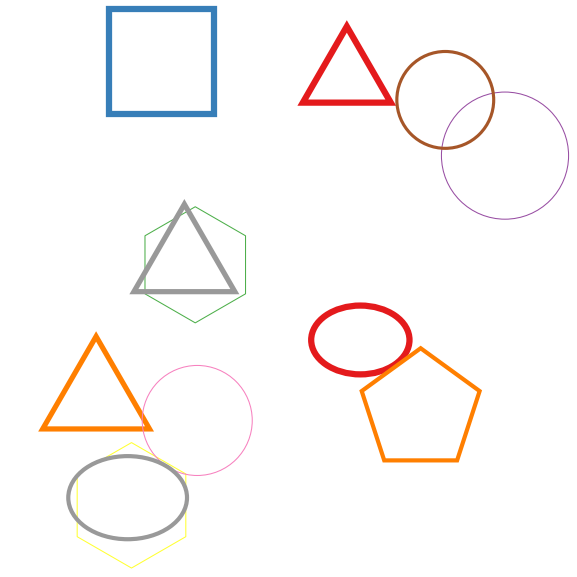[{"shape": "triangle", "thickness": 3, "radius": 0.44, "center": [0.601, 0.865]}, {"shape": "oval", "thickness": 3, "radius": 0.43, "center": [0.624, 0.41]}, {"shape": "square", "thickness": 3, "radius": 0.45, "center": [0.28, 0.893]}, {"shape": "hexagon", "thickness": 0.5, "radius": 0.5, "center": [0.338, 0.541]}, {"shape": "circle", "thickness": 0.5, "radius": 0.55, "center": [0.874, 0.73]}, {"shape": "pentagon", "thickness": 2, "radius": 0.54, "center": [0.728, 0.289]}, {"shape": "triangle", "thickness": 2.5, "radius": 0.53, "center": [0.166, 0.31]}, {"shape": "hexagon", "thickness": 0.5, "radius": 0.54, "center": [0.228, 0.124]}, {"shape": "circle", "thickness": 1.5, "radius": 0.42, "center": [0.771, 0.826]}, {"shape": "circle", "thickness": 0.5, "radius": 0.48, "center": [0.342, 0.271]}, {"shape": "oval", "thickness": 2, "radius": 0.51, "center": [0.221, 0.137]}, {"shape": "triangle", "thickness": 2.5, "radius": 0.5, "center": [0.319, 0.545]}]